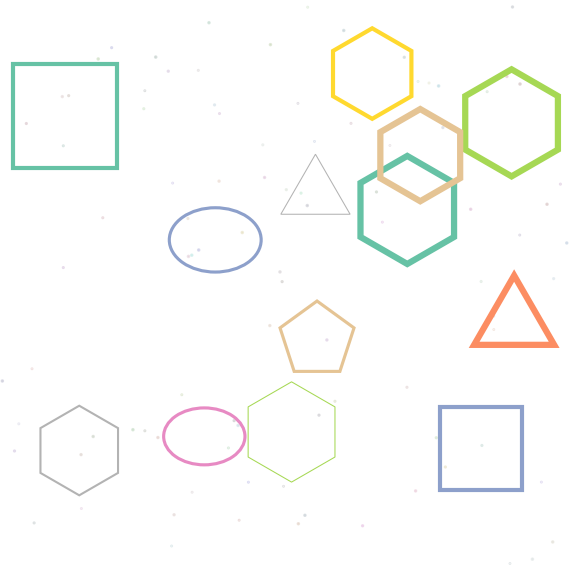[{"shape": "square", "thickness": 2, "radius": 0.45, "center": [0.113, 0.798]}, {"shape": "hexagon", "thickness": 3, "radius": 0.47, "center": [0.705, 0.636]}, {"shape": "triangle", "thickness": 3, "radius": 0.4, "center": [0.89, 0.442]}, {"shape": "square", "thickness": 2, "radius": 0.36, "center": [0.833, 0.222]}, {"shape": "oval", "thickness": 1.5, "radius": 0.4, "center": [0.373, 0.584]}, {"shape": "oval", "thickness": 1.5, "radius": 0.35, "center": [0.354, 0.244]}, {"shape": "hexagon", "thickness": 3, "radius": 0.46, "center": [0.886, 0.786]}, {"shape": "hexagon", "thickness": 0.5, "radius": 0.43, "center": [0.505, 0.251]}, {"shape": "hexagon", "thickness": 2, "radius": 0.39, "center": [0.645, 0.872]}, {"shape": "pentagon", "thickness": 1.5, "radius": 0.34, "center": [0.549, 0.411]}, {"shape": "hexagon", "thickness": 3, "radius": 0.4, "center": [0.728, 0.73]}, {"shape": "triangle", "thickness": 0.5, "radius": 0.35, "center": [0.546, 0.663]}, {"shape": "hexagon", "thickness": 1, "radius": 0.39, "center": [0.137, 0.219]}]